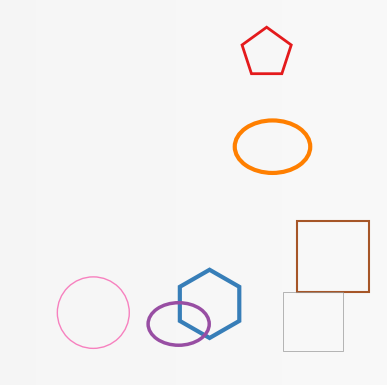[{"shape": "pentagon", "thickness": 2, "radius": 0.33, "center": [0.688, 0.863]}, {"shape": "hexagon", "thickness": 3, "radius": 0.44, "center": [0.541, 0.211]}, {"shape": "oval", "thickness": 2.5, "radius": 0.39, "center": [0.461, 0.158]}, {"shape": "oval", "thickness": 3, "radius": 0.49, "center": [0.703, 0.619]}, {"shape": "square", "thickness": 1.5, "radius": 0.46, "center": [0.859, 0.333]}, {"shape": "circle", "thickness": 1, "radius": 0.46, "center": [0.241, 0.188]}, {"shape": "square", "thickness": 0.5, "radius": 0.39, "center": [0.807, 0.164]}]